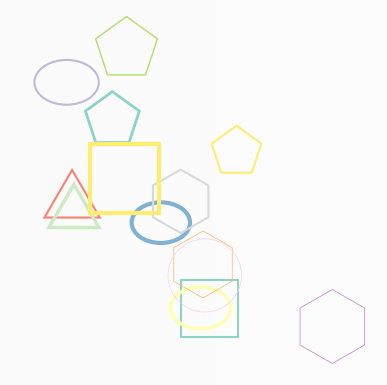[{"shape": "pentagon", "thickness": 2, "radius": 0.37, "center": [0.29, 0.689]}, {"shape": "square", "thickness": 1.5, "radius": 0.37, "center": [0.541, 0.198]}, {"shape": "oval", "thickness": 2.5, "radius": 0.39, "center": [0.518, 0.2]}, {"shape": "oval", "thickness": 1.5, "radius": 0.42, "center": [0.172, 0.786]}, {"shape": "triangle", "thickness": 1.5, "radius": 0.41, "center": [0.186, 0.476]}, {"shape": "oval", "thickness": 3, "radius": 0.38, "center": [0.415, 0.422]}, {"shape": "hexagon", "thickness": 0.5, "radius": 0.44, "center": [0.524, 0.313]}, {"shape": "pentagon", "thickness": 1, "radius": 0.42, "center": [0.327, 0.873]}, {"shape": "circle", "thickness": 0.5, "radius": 0.47, "center": [0.529, 0.285]}, {"shape": "hexagon", "thickness": 1.5, "radius": 0.41, "center": [0.466, 0.477]}, {"shape": "hexagon", "thickness": 0.5, "radius": 0.48, "center": [0.858, 0.152]}, {"shape": "triangle", "thickness": 2.5, "radius": 0.37, "center": [0.191, 0.446]}, {"shape": "square", "thickness": 3, "radius": 0.45, "center": [0.321, 0.536]}, {"shape": "pentagon", "thickness": 1.5, "radius": 0.34, "center": [0.61, 0.606]}]